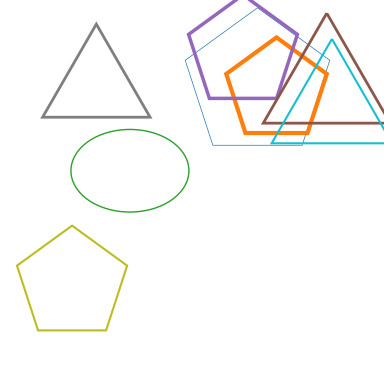[{"shape": "pentagon", "thickness": 0.5, "radius": 0.99, "center": [0.669, 0.782]}, {"shape": "pentagon", "thickness": 3, "radius": 0.69, "center": [0.718, 0.766]}, {"shape": "oval", "thickness": 1, "radius": 0.77, "center": [0.337, 0.557]}, {"shape": "pentagon", "thickness": 2.5, "radius": 0.74, "center": [0.631, 0.865]}, {"shape": "triangle", "thickness": 2, "radius": 0.95, "center": [0.849, 0.775]}, {"shape": "triangle", "thickness": 2, "radius": 0.81, "center": [0.25, 0.776]}, {"shape": "pentagon", "thickness": 1.5, "radius": 0.75, "center": [0.187, 0.264]}, {"shape": "triangle", "thickness": 1.5, "radius": 0.9, "center": [0.862, 0.718]}]